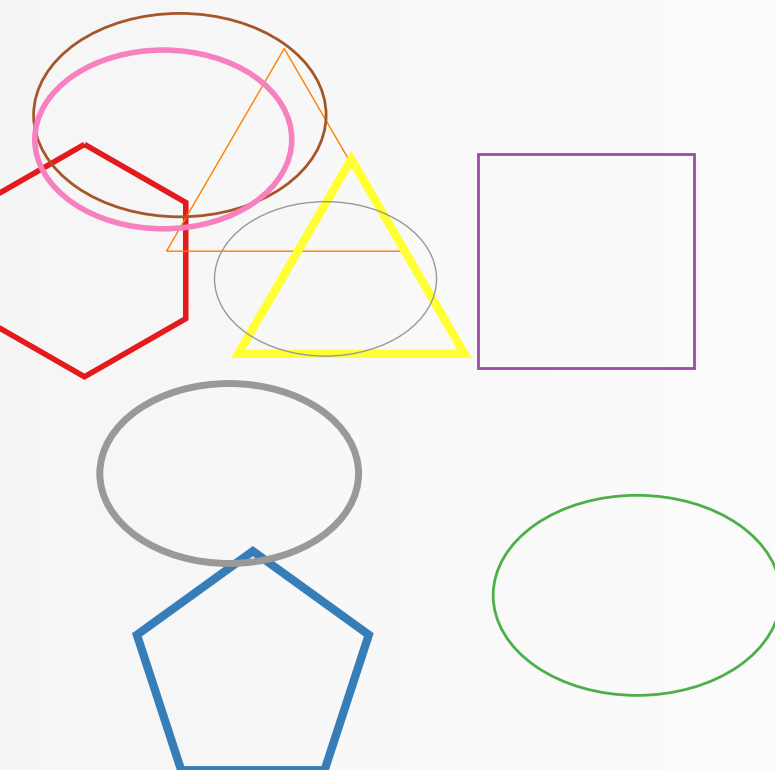[{"shape": "hexagon", "thickness": 2, "radius": 0.75, "center": [0.109, 0.662]}, {"shape": "pentagon", "thickness": 3, "radius": 0.79, "center": [0.326, 0.127]}, {"shape": "oval", "thickness": 1, "radius": 0.93, "center": [0.822, 0.227]}, {"shape": "square", "thickness": 1, "radius": 0.69, "center": [0.756, 0.661]}, {"shape": "triangle", "thickness": 0.5, "radius": 0.88, "center": [0.367, 0.762]}, {"shape": "triangle", "thickness": 3, "radius": 0.84, "center": [0.453, 0.625]}, {"shape": "oval", "thickness": 1, "radius": 0.94, "center": [0.232, 0.851]}, {"shape": "oval", "thickness": 2, "radius": 0.83, "center": [0.211, 0.819]}, {"shape": "oval", "thickness": 2.5, "radius": 0.83, "center": [0.296, 0.385]}, {"shape": "oval", "thickness": 0.5, "radius": 0.72, "center": [0.42, 0.638]}]